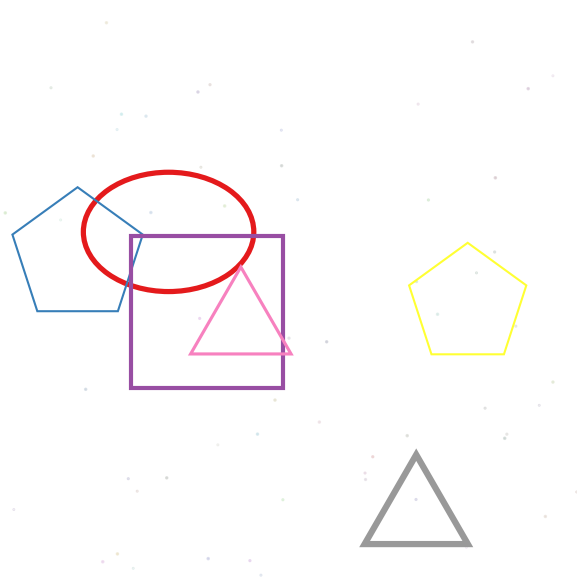[{"shape": "oval", "thickness": 2.5, "radius": 0.74, "center": [0.292, 0.598]}, {"shape": "pentagon", "thickness": 1, "radius": 0.59, "center": [0.134, 0.556]}, {"shape": "square", "thickness": 2, "radius": 0.66, "center": [0.358, 0.459]}, {"shape": "pentagon", "thickness": 1, "radius": 0.53, "center": [0.81, 0.472]}, {"shape": "triangle", "thickness": 1.5, "radius": 0.5, "center": [0.417, 0.436]}, {"shape": "triangle", "thickness": 3, "radius": 0.52, "center": [0.721, 0.109]}]